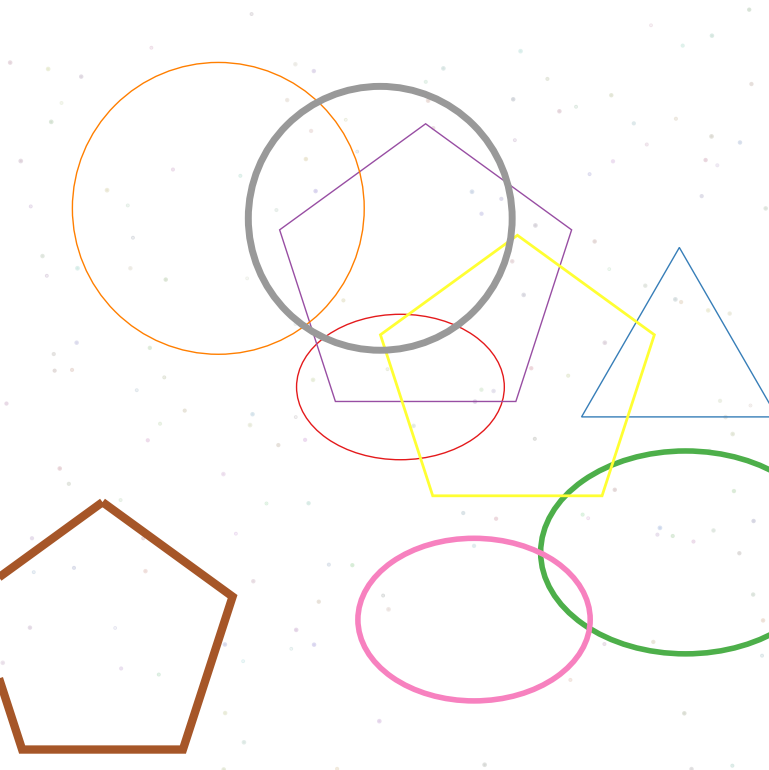[{"shape": "oval", "thickness": 0.5, "radius": 0.67, "center": [0.52, 0.497]}, {"shape": "triangle", "thickness": 0.5, "radius": 0.73, "center": [0.882, 0.532]}, {"shape": "oval", "thickness": 2, "radius": 0.94, "center": [0.89, 0.283]}, {"shape": "pentagon", "thickness": 0.5, "radius": 1.0, "center": [0.553, 0.64]}, {"shape": "circle", "thickness": 0.5, "radius": 0.95, "center": [0.284, 0.729]}, {"shape": "pentagon", "thickness": 1, "radius": 0.94, "center": [0.672, 0.507]}, {"shape": "pentagon", "thickness": 3, "radius": 0.89, "center": [0.133, 0.17]}, {"shape": "oval", "thickness": 2, "radius": 0.75, "center": [0.616, 0.195]}, {"shape": "circle", "thickness": 2.5, "radius": 0.86, "center": [0.494, 0.716]}]